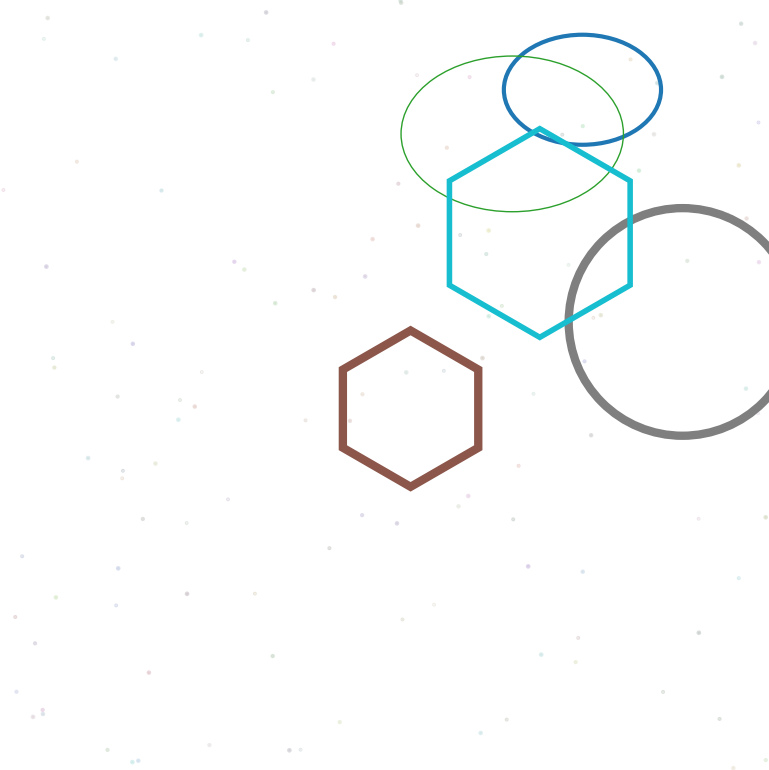[{"shape": "oval", "thickness": 1.5, "radius": 0.51, "center": [0.756, 0.883]}, {"shape": "oval", "thickness": 0.5, "radius": 0.72, "center": [0.665, 0.826]}, {"shape": "hexagon", "thickness": 3, "radius": 0.51, "center": [0.533, 0.469]}, {"shape": "circle", "thickness": 3, "radius": 0.74, "center": [0.886, 0.582]}, {"shape": "hexagon", "thickness": 2, "radius": 0.68, "center": [0.701, 0.697]}]